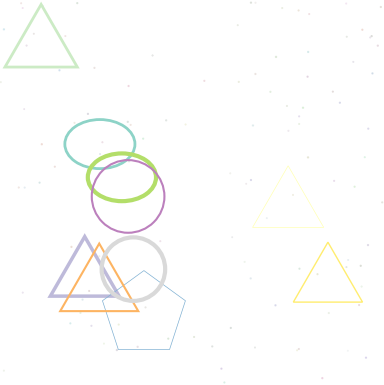[{"shape": "oval", "thickness": 2, "radius": 0.46, "center": [0.259, 0.626]}, {"shape": "triangle", "thickness": 0.5, "radius": 0.53, "center": [0.748, 0.463]}, {"shape": "triangle", "thickness": 2.5, "radius": 0.52, "center": [0.22, 0.282]}, {"shape": "pentagon", "thickness": 0.5, "radius": 0.57, "center": [0.374, 0.184]}, {"shape": "triangle", "thickness": 1.5, "radius": 0.59, "center": [0.258, 0.25]}, {"shape": "oval", "thickness": 3, "radius": 0.44, "center": [0.317, 0.539]}, {"shape": "circle", "thickness": 3, "radius": 0.41, "center": [0.346, 0.301]}, {"shape": "circle", "thickness": 1.5, "radius": 0.47, "center": [0.333, 0.49]}, {"shape": "triangle", "thickness": 2, "radius": 0.54, "center": [0.107, 0.88]}, {"shape": "triangle", "thickness": 1, "radius": 0.52, "center": [0.852, 0.267]}]